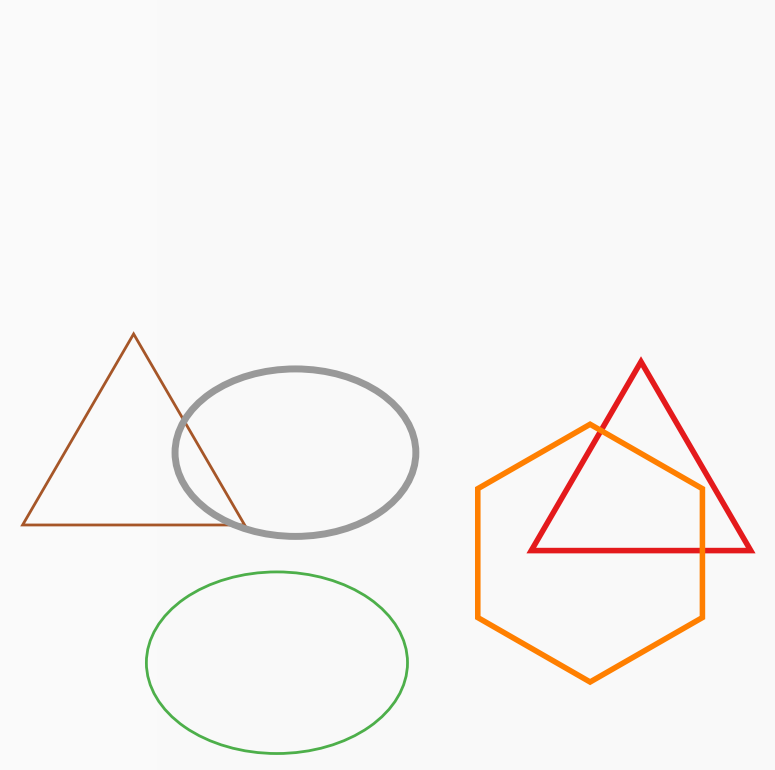[{"shape": "triangle", "thickness": 2, "radius": 0.82, "center": [0.827, 0.367]}, {"shape": "oval", "thickness": 1, "radius": 0.84, "center": [0.357, 0.139]}, {"shape": "hexagon", "thickness": 2, "radius": 0.84, "center": [0.761, 0.282]}, {"shape": "triangle", "thickness": 1, "radius": 0.83, "center": [0.172, 0.401]}, {"shape": "oval", "thickness": 2.5, "radius": 0.78, "center": [0.381, 0.412]}]